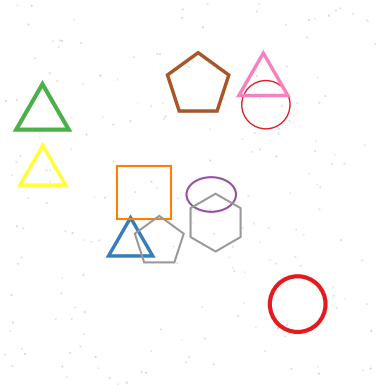[{"shape": "circle", "thickness": 1, "radius": 0.31, "center": [0.691, 0.728]}, {"shape": "circle", "thickness": 3, "radius": 0.36, "center": [0.773, 0.21]}, {"shape": "triangle", "thickness": 2.5, "radius": 0.33, "center": [0.339, 0.368]}, {"shape": "triangle", "thickness": 3, "radius": 0.39, "center": [0.11, 0.703]}, {"shape": "oval", "thickness": 1.5, "radius": 0.32, "center": [0.549, 0.495]}, {"shape": "square", "thickness": 1.5, "radius": 0.35, "center": [0.374, 0.5]}, {"shape": "triangle", "thickness": 2.5, "radius": 0.34, "center": [0.111, 0.554]}, {"shape": "pentagon", "thickness": 2.5, "radius": 0.42, "center": [0.515, 0.779]}, {"shape": "triangle", "thickness": 2.5, "radius": 0.37, "center": [0.684, 0.789]}, {"shape": "pentagon", "thickness": 1.5, "radius": 0.33, "center": [0.414, 0.373]}, {"shape": "hexagon", "thickness": 1.5, "radius": 0.38, "center": [0.56, 0.422]}]